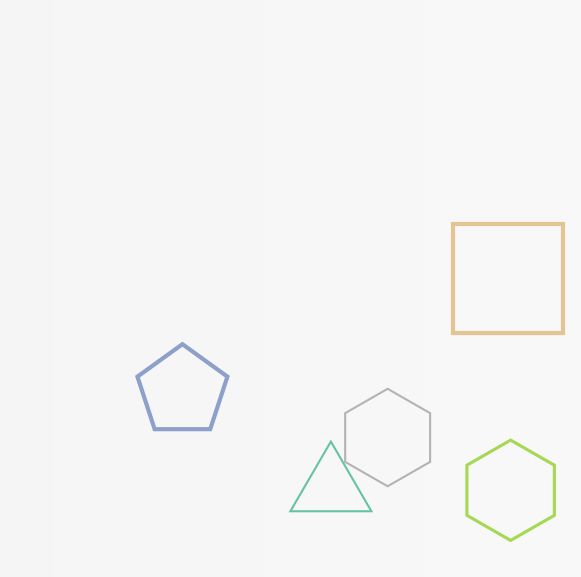[{"shape": "triangle", "thickness": 1, "radius": 0.4, "center": [0.569, 0.154]}, {"shape": "pentagon", "thickness": 2, "radius": 0.41, "center": [0.314, 0.322]}, {"shape": "hexagon", "thickness": 1.5, "radius": 0.43, "center": [0.879, 0.15]}, {"shape": "square", "thickness": 2, "radius": 0.47, "center": [0.874, 0.516]}, {"shape": "hexagon", "thickness": 1, "radius": 0.42, "center": [0.667, 0.242]}]